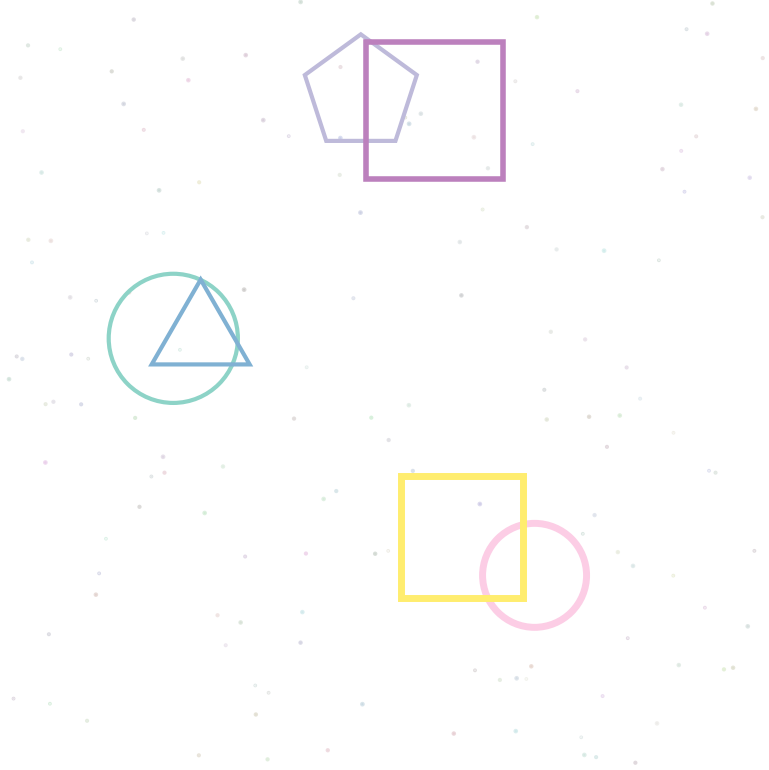[{"shape": "circle", "thickness": 1.5, "radius": 0.42, "center": [0.225, 0.561]}, {"shape": "pentagon", "thickness": 1.5, "radius": 0.38, "center": [0.469, 0.879]}, {"shape": "triangle", "thickness": 1.5, "radius": 0.37, "center": [0.261, 0.563]}, {"shape": "circle", "thickness": 2.5, "radius": 0.34, "center": [0.694, 0.253]}, {"shape": "square", "thickness": 2, "radius": 0.44, "center": [0.564, 0.856]}, {"shape": "square", "thickness": 2.5, "radius": 0.4, "center": [0.6, 0.302]}]